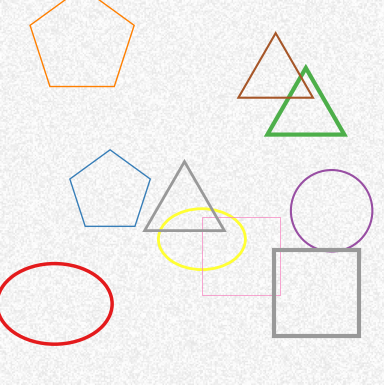[{"shape": "oval", "thickness": 2.5, "radius": 0.75, "center": [0.142, 0.211]}, {"shape": "pentagon", "thickness": 1, "radius": 0.55, "center": [0.286, 0.501]}, {"shape": "triangle", "thickness": 3, "radius": 0.58, "center": [0.794, 0.708]}, {"shape": "circle", "thickness": 1.5, "radius": 0.53, "center": [0.861, 0.453]}, {"shape": "pentagon", "thickness": 1, "radius": 0.71, "center": [0.213, 0.89]}, {"shape": "oval", "thickness": 2, "radius": 0.56, "center": [0.524, 0.379]}, {"shape": "triangle", "thickness": 1.5, "radius": 0.56, "center": [0.716, 0.802]}, {"shape": "square", "thickness": 0.5, "radius": 0.51, "center": [0.626, 0.336]}, {"shape": "triangle", "thickness": 2, "radius": 0.6, "center": [0.479, 0.461]}, {"shape": "square", "thickness": 3, "radius": 0.55, "center": [0.822, 0.239]}]